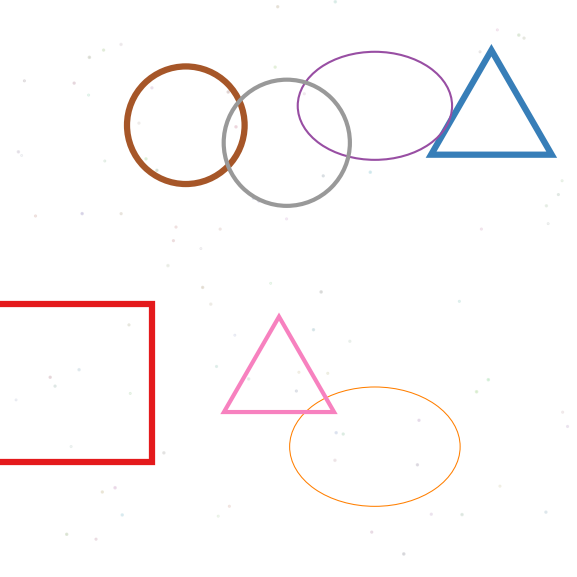[{"shape": "square", "thickness": 3, "radius": 0.69, "center": [0.126, 0.336]}, {"shape": "triangle", "thickness": 3, "radius": 0.6, "center": [0.851, 0.792]}, {"shape": "oval", "thickness": 1, "radius": 0.67, "center": [0.649, 0.816]}, {"shape": "oval", "thickness": 0.5, "radius": 0.74, "center": [0.649, 0.226]}, {"shape": "circle", "thickness": 3, "radius": 0.51, "center": [0.322, 0.782]}, {"shape": "triangle", "thickness": 2, "radius": 0.55, "center": [0.483, 0.341]}, {"shape": "circle", "thickness": 2, "radius": 0.55, "center": [0.497, 0.752]}]